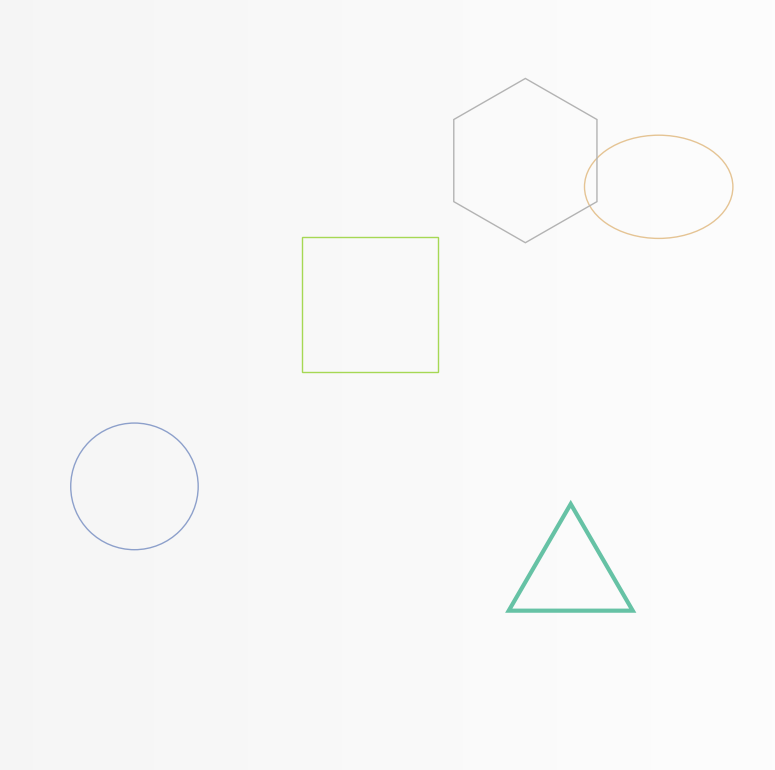[{"shape": "triangle", "thickness": 1.5, "radius": 0.46, "center": [0.736, 0.253]}, {"shape": "circle", "thickness": 0.5, "radius": 0.41, "center": [0.173, 0.368]}, {"shape": "square", "thickness": 0.5, "radius": 0.44, "center": [0.478, 0.604]}, {"shape": "oval", "thickness": 0.5, "radius": 0.48, "center": [0.85, 0.757]}, {"shape": "hexagon", "thickness": 0.5, "radius": 0.53, "center": [0.678, 0.791]}]